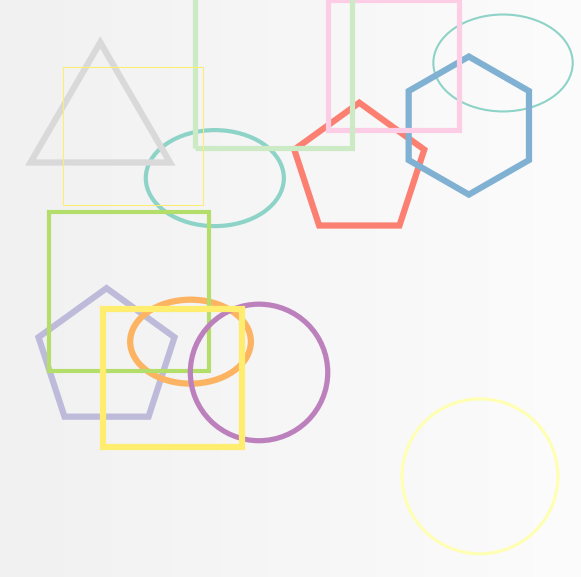[{"shape": "oval", "thickness": 1, "radius": 0.6, "center": [0.865, 0.89]}, {"shape": "oval", "thickness": 2, "radius": 0.59, "center": [0.37, 0.691]}, {"shape": "circle", "thickness": 1.5, "radius": 0.67, "center": [0.826, 0.174]}, {"shape": "pentagon", "thickness": 3, "radius": 0.61, "center": [0.183, 0.377]}, {"shape": "pentagon", "thickness": 3, "radius": 0.59, "center": [0.618, 0.704]}, {"shape": "hexagon", "thickness": 3, "radius": 0.6, "center": [0.807, 0.782]}, {"shape": "oval", "thickness": 3, "radius": 0.52, "center": [0.328, 0.408]}, {"shape": "square", "thickness": 2, "radius": 0.69, "center": [0.222, 0.494]}, {"shape": "square", "thickness": 2.5, "radius": 0.56, "center": [0.677, 0.887]}, {"shape": "triangle", "thickness": 3, "radius": 0.69, "center": [0.172, 0.787]}, {"shape": "circle", "thickness": 2.5, "radius": 0.59, "center": [0.446, 0.354]}, {"shape": "square", "thickness": 2.5, "radius": 0.67, "center": [0.47, 0.877]}, {"shape": "square", "thickness": 3, "radius": 0.6, "center": [0.297, 0.345]}, {"shape": "square", "thickness": 0.5, "radius": 0.6, "center": [0.229, 0.764]}]